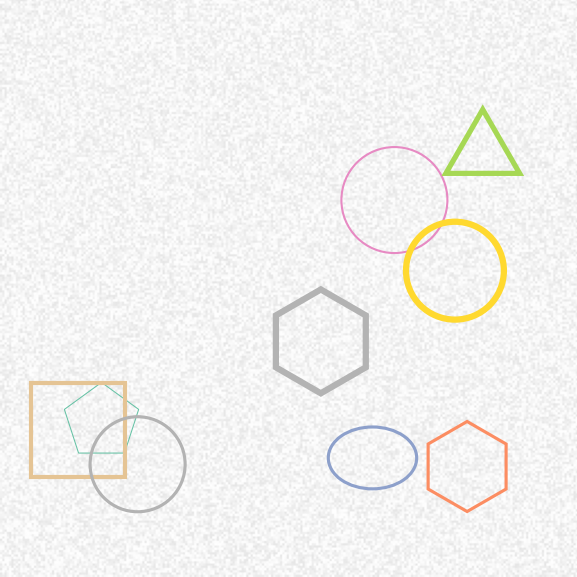[{"shape": "pentagon", "thickness": 0.5, "radius": 0.34, "center": [0.176, 0.269]}, {"shape": "hexagon", "thickness": 1.5, "radius": 0.39, "center": [0.809, 0.191]}, {"shape": "oval", "thickness": 1.5, "radius": 0.38, "center": [0.645, 0.206]}, {"shape": "circle", "thickness": 1, "radius": 0.46, "center": [0.683, 0.653]}, {"shape": "triangle", "thickness": 2.5, "radius": 0.37, "center": [0.836, 0.736]}, {"shape": "circle", "thickness": 3, "radius": 0.42, "center": [0.788, 0.53]}, {"shape": "square", "thickness": 2, "radius": 0.41, "center": [0.135, 0.255]}, {"shape": "hexagon", "thickness": 3, "radius": 0.45, "center": [0.556, 0.408]}, {"shape": "circle", "thickness": 1.5, "radius": 0.41, "center": [0.238, 0.195]}]